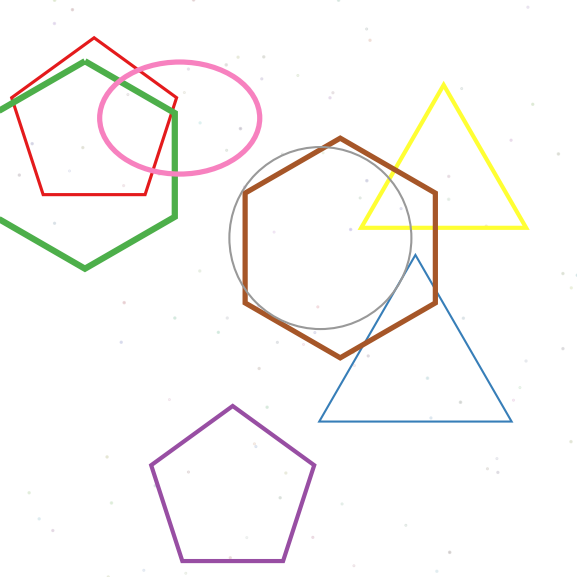[{"shape": "pentagon", "thickness": 1.5, "radius": 0.75, "center": [0.163, 0.784]}, {"shape": "triangle", "thickness": 1, "radius": 0.96, "center": [0.719, 0.365]}, {"shape": "hexagon", "thickness": 3, "radius": 0.9, "center": [0.147, 0.714]}, {"shape": "pentagon", "thickness": 2, "radius": 0.74, "center": [0.403, 0.148]}, {"shape": "triangle", "thickness": 2, "radius": 0.82, "center": [0.768, 0.687]}, {"shape": "hexagon", "thickness": 2.5, "radius": 0.95, "center": [0.589, 0.57]}, {"shape": "oval", "thickness": 2.5, "radius": 0.69, "center": [0.311, 0.795]}, {"shape": "circle", "thickness": 1, "radius": 0.79, "center": [0.555, 0.587]}]